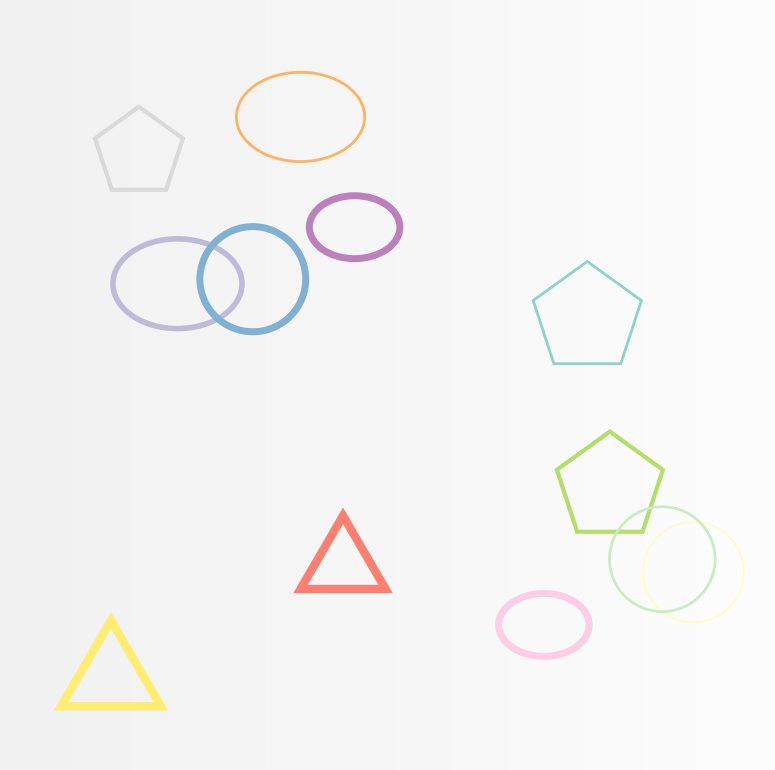[{"shape": "pentagon", "thickness": 1, "radius": 0.37, "center": [0.758, 0.587]}, {"shape": "circle", "thickness": 0.5, "radius": 0.33, "center": [0.895, 0.257]}, {"shape": "oval", "thickness": 2, "radius": 0.42, "center": [0.229, 0.632]}, {"shape": "triangle", "thickness": 3, "radius": 0.32, "center": [0.443, 0.267]}, {"shape": "circle", "thickness": 2.5, "radius": 0.34, "center": [0.326, 0.637]}, {"shape": "oval", "thickness": 1, "radius": 0.41, "center": [0.388, 0.848]}, {"shape": "pentagon", "thickness": 1.5, "radius": 0.36, "center": [0.787, 0.368]}, {"shape": "oval", "thickness": 2.5, "radius": 0.29, "center": [0.702, 0.188]}, {"shape": "pentagon", "thickness": 1.5, "radius": 0.3, "center": [0.179, 0.802]}, {"shape": "oval", "thickness": 2.5, "radius": 0.29, "center": [0.458, 0.705]}, {"shape": "circle", "thickness": 1, "radius": 0.34, "center": [0.855, 0.274]}, {"shape": "triangle", "thickness": 3, "radius": 0.37, "center": [0.143, 0.12]}]